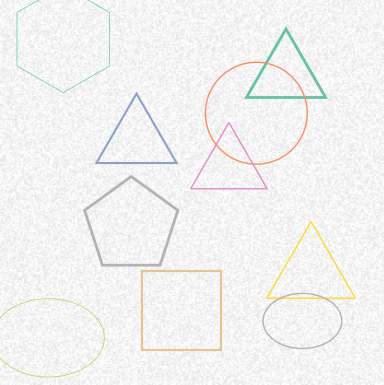[{"shape": "triangle", "thickness": 2, "radius": 0.59, "center": [0.743, 0.806]}, {"shape": "hexagon", "thickness": 0.5, "radius": 0.69, "center": [0.164, 0.898]}, {"shape": "circle", "thickness": 1, "radius": 0.66, "center": [0.666, 0.706]}, {"shape": "triangle", "thickness": 1.5, "radius": 0.6, "center": [0.355, 0.637]}, {"shape": "triangle", "thickness": 1, "radius": 0.57, "center": [0.595, 0.567]}, {"shape": "oval", "thickness": 0.5, "radius": 0.73, "center": [0.125, 0.122]}, {"shape": "triangle", "thickness": 1, "radius": 0.66, "center": [0.808, 0.292]}, {"shape": "square", "thickness": 1.5, "radius": 0.51, "center": [0.471, 0.194]}, {"shape": "pentagon", "thickness": 2, "radius": 0.64, "center": [0.341, 0.414]}, {"shape": "oval", "thickness": 1, "radius": 0.51, "center": [0.786, 0.166]}]